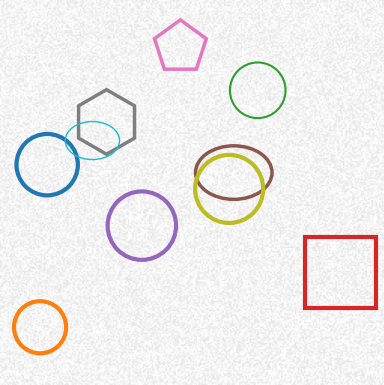[{"shape": "circle", "thickness": 3, "radius": 0.4, "center": [0.123, 0.572]}, {"shape": "circle", "thickness": 3, "radius": 0.34, "center": [0.104, 0.15]}, {"shape": "circle", "thickness": 1.5, "radius": 0.36, "center": [0.669, 0.766]}, {"shape": "square", "thickness": 3, "radius": 0.46, "center": [0.884, 0.292]}, {"shape": "circle", "thickness": 3, "radius": 0.44, "center": [0.368, 0.414]}, {"shape": "oval", "thickness": 2.5, "radius": 0.5, "center": [0.607, 0.552]}, {"shape": "pentagon", "thickness": 2.5, "radius": 0.35, "center": [0.469, 0.878]}, {"shape": "hexagon", "thickness": 2.5, "radius": 0.42, "center": [0.277, 0.683]}, {"shape": "circle", "thickness": 3, "radius": 0.44, "center": [0.595, 0.509]}, {"shape": "oval", "thickness": 1, "radius": 0.35, "center": [0.24, 0.635]}]